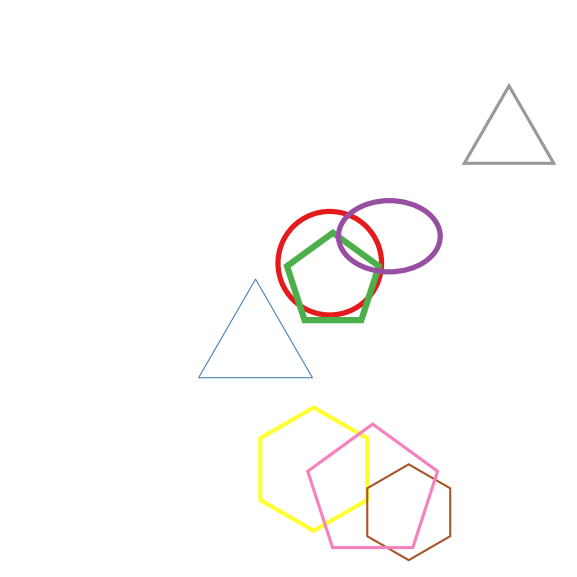[{"shape": "circle", "thickness": 2.5, "radius": 0.45, "center": [0.571, 0.543]}, {"shape": "triangle", "thickness": 0.5, "radius": 0.57, "center": [0.442, 0.402]}, {"shape": "pentagon", "thickness": 3, "radius": 0.42, "center": [0.577, 0.512]}, {"shape": "oval", "thickness": 2.5, "radius": 0.44, "center": [0.674, 0.59]}, {"shape": "hexagon", "thickness": 2, "radius": 0.53, "center": [0.543, 0.187]}, {"shape": "hexagon", "thickness": 1, "radius": 0.41, "center": [0.708, 0.112]}, {"shape": "pentagon", "thickness": 1.5, "radius": 0.59, "center": [0.645, 0.147]}, {"shape": "triangle", "thickness": 1.5, "radius": 0.45, "center": [0.881, 0.761]}]